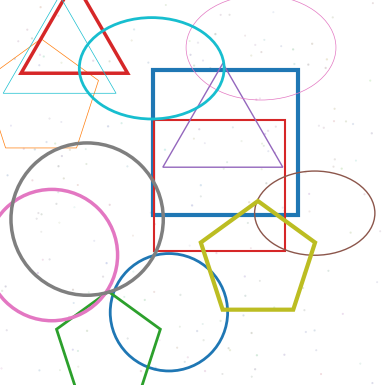[{"shape": "circle", "thickness": 2, "radius": 0.76, "center": [0.439, 0.189]}, {"shape": "square", "thickness": 3, "radius": 0.94, "center": [0.585, 0.63]}, {"shape": "pentagon", "thickness": 0.5, "radius": 0.78, "center": [0.107, 0.743]}, {"shape": "pentagon", "thickness": 2, "radius": 0.71, "center": [0.282, 0.101]}, {"shape": "triangle", "thickness": 2.5, "radius": 0.8, "center": [0.193, 0.89]}, {"shape": "square", "thickness": 1.5, "radius": 0.85, "center": [0.57, 0.518]}, {"shape": "triangle", "thickness": 1, "radius": 0.9, "center": [0.579, 0.656]}, {"shape": "oval", "thickness": 1, "radius": 0.78, "center": [0.818, 0.446]}, {"shape": "circle", "thickness": 2.5, "radius": 0.85, "center": [0.135, 0.338]}, {"shape": "oval", "thickness": 0.5, "radius": 0.97, "center": [0.678, 0.876]}, {"shape": "circle", "thickness": 2.5, "radius": 0.99, "center": [0.226, 0.431]}, {"shape": "pentagon", "thickness": 3, "radius": 0.78, "center": [0.67, 0.322]}, {"shape": "oval", "thickness": 2, "radius": 0.94, "center": [0.394, 0.823]}, {"shape": "triangle", "thickness": 0.5, "radius": 0.85, "center": [0.155, 0.842]}]